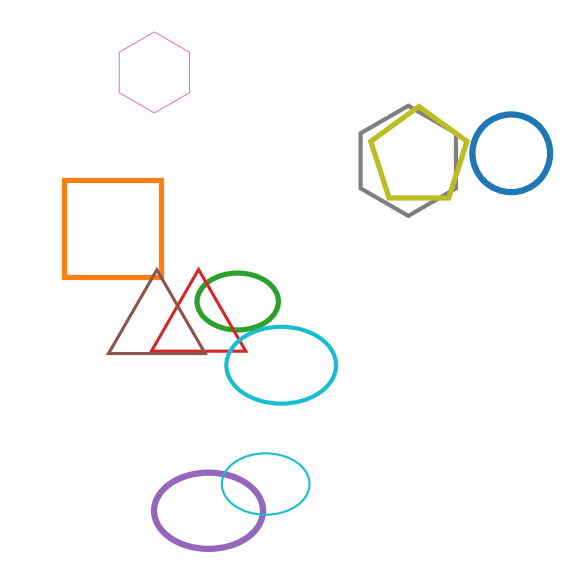[{"shape": "circle", "thickness": 3, "radius": 0.34, "center": [0.885, 0.734]}, {"shape": "square", "thickness": 2.5, "radius": 0.42, "center": [0.194, 0.603]}, {"shape": "oval", "thickness": 2.5, "radius": 0.35, "center": [0.412, 0.477]}, {"shape": "triangle", "thickness": 1.5, "radius": 0.47, "center": [0.344, 0.438]}, {"shape": "oval", "thickness": 3, "radius": 0.47, "center": [0.361, 0.115]}, {"shape": "triangle", "thickness": 1.5, "radius": 0.48, "center": [0.272, 0.435]}, {"shape": "hexagon", "thickness": 0.5, "radius": 0.35, "center": [0.267, 0.874]}, {"shape": "hexagon", "thickness": 2, "radius": 0.48, "center": [0.707, 0.721]}, {"shape": "pentagon", "thickness": 2.5, "radius": 0.44, "center": [0.725, 0.727]}, {"shape": "oval", "thickness": 2, "radius": 0.48, "center": [0.487, 0.367]}, {"shape": "oval", "thickness": 1, "radius": 0.38, "center": [0.46, 0.161]}]